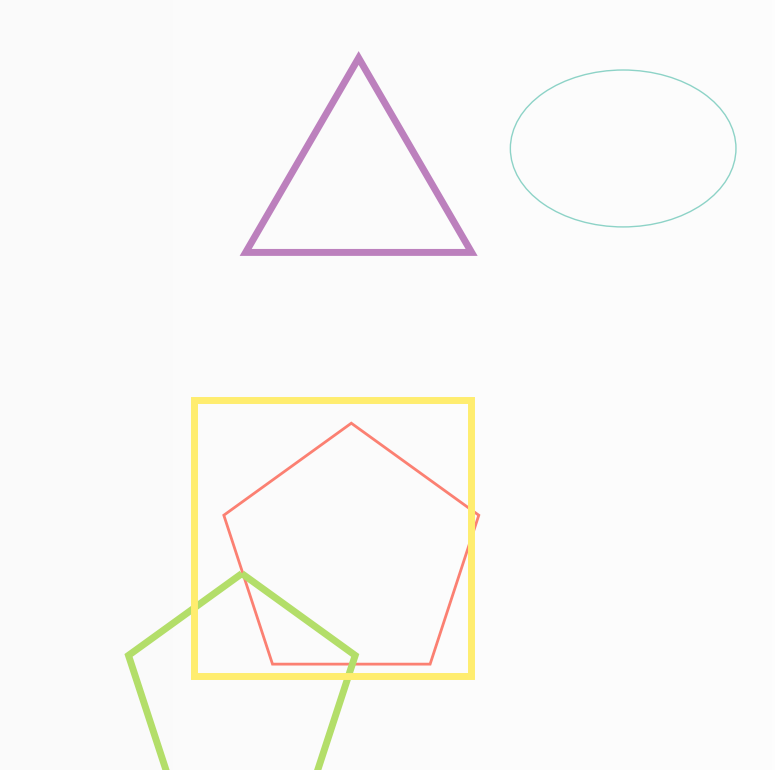[{"shape": "oval", "thickness": 0.5, "radius": 0.73, "center": [0.804, 0.807]}, {"shape": "pentagon", "thickness": 1, "radius": 0.86, "center": [0.453, 0.277]}, {"shape": "pentagon", "thickness": 2.5, "radius": 0.77, "center": [0.312, 0.101]}, {"shape": "triangle", "thickness": 2.5, "radius": 0.84, "center": [0.463, 0.756]}, {"shape": "square", "thickness": 2.5, "radius": 0.9, "center": [0.429, 0.301]}]